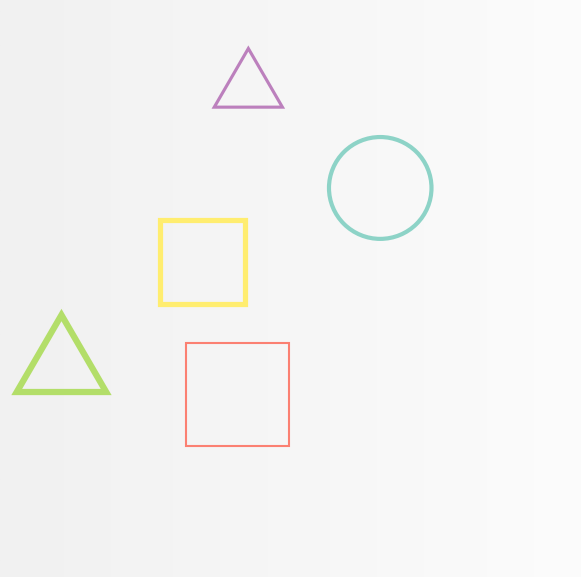[{"shape": "circle", "thickness": 2, "radius": 0.44, "center": [0.654, 0.674]}, {"shape": "square", "thickness": 1, "radius": 0.45, "center": [0.409, 0.316]}, {"shape": "triangle", "thickness": 3, "radius": 0.44, "center": [0.106, 0.365]}, {"shape": "triangle", "thickness": 1.5, "radius": 0.34, "center": [0.427, 0.847]}, {"shape": "square", "thickness": 2.5, "radius": 0.36, "center": [0.348, 0.545]}]